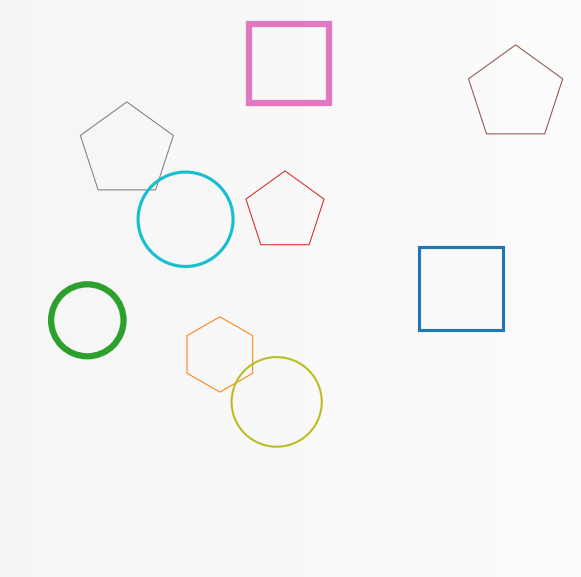[{"shape": "square", "thickness": 1.5, "radius": 0.36, "center": [0.792, 0.499]}, {"shape": "hexagon", "thickness": 0.5, "radius": 0.33, "center": [0.378, 0.385]}, {"shape": "circle", "thickness": 3, "radius": 0.31, "center": [0.15, 0.445]}, {"shape": "pentagon", "thickness": 0.5, "radius": 0.35, "center": [0.49, 0.633]}, {"shape": "pentagon", "thickness": 0.5, "radius": 0.43, "center": [0.887, 0.836]}, {"shape": "square", "thickness": 3, "radius": 0.34, "center": [0.497, 0.89]}, {"shape": "pentagon", "thickness": 0.5, "radius": 0.42, "center": [0.218, 0.738]}, {"shape": "circle", "thickness": 1, "radius": 0.39, "center": [0.476, 0.303]}, {"shape": "circle", "thickness": 1.5, "radius": 0.41, "center": [0.319, 0.619]}]